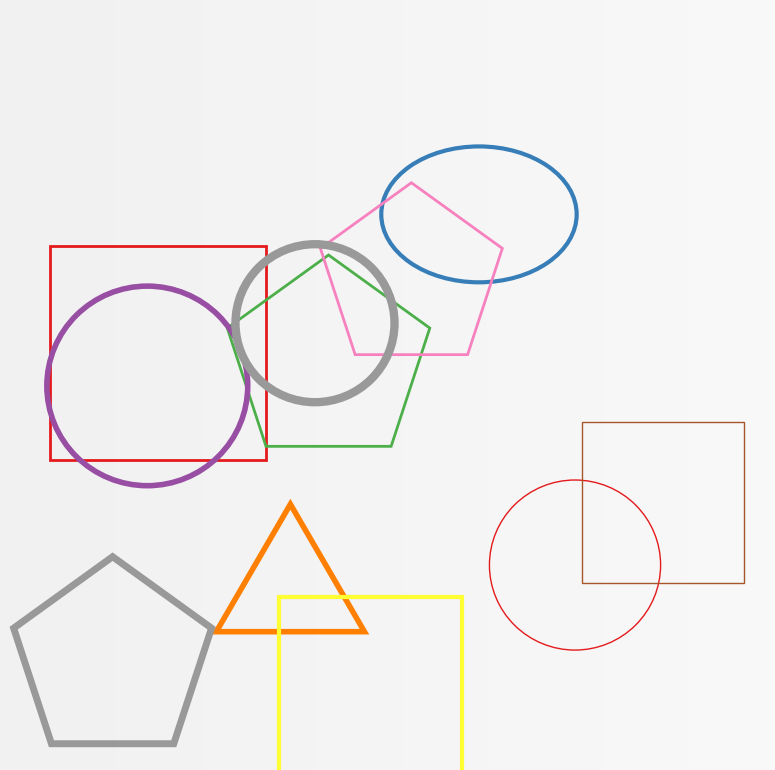[{"shape": "circle", "thickness": 0.5, "radius": 0.55, "center": [0.742, 0.266]}, {"shape": "square", "thickness": 1, "radius": 0.7, "center": [0.204, 0.542]}, {"shape": "oval", "thickness": 1.5, "radius": 0.63, "center": [0.618, 0.722]}, {"shape": "pentagon", "thickness": 1, "radius": 0.69, "center": [0.424, 0.531]}, {"shape": "circle", "thickness": 2, "radius": 0.65, "center": [0.19, 0.499]}, {"shape": "triangle", "thickness": 2, "radius": 0.55, "center": [0.375, 0.235]}, {"shape": "square", "thickness": 1.5, "radius": 0.59, "center": [0.478, 0.106]}, {"shape": "square", "thickness": 0.5, "radius": 0.52, "center": [0.856, 0.348]}, {"shape": "pentagon", "thickness": 1, "radius": 0.62, "center": [0.531, 0.639]}, {"shape": "pentagon", "thickness": 2.5, "radius": 0.67, "center": [0.145, 0.143]}, {"shape": "circle", "thickness": 3, "radius": 0.51, "center": [0.406, 0.58]}]